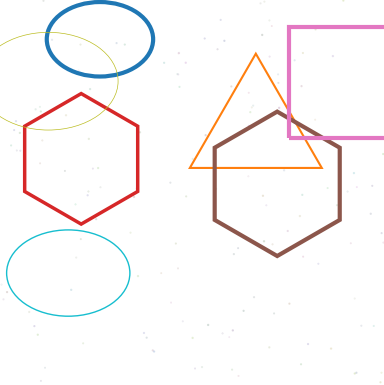[{"shape": "oval", "thickness": 3, "radius": 0.69, "center": [0.26, 0.898]}, {"shape": "triangle", "thickness": 1.5, "radius": 0.99, "center": [0.664, 0.663]}, {"shape": "hexagon", "thickness": 2.5, "radius": 0.85, "center": [0.211, 0.587]}, {"shape": "hexagon", "thickness": 3, "radius": 0.94, "center": [0.72, 0.523]}, {"shape": "square", "thickness": 3, "radius": 0.72, "center": [0.894, 0.785]}, {"shape": "oval", "thickness": 0.5, "radius": 0.91, "center": [0.125, 0.789]}, {"shape": "oval", "thickness": 1, "radius": 0.8, "center": [0.177, 0.291]}]